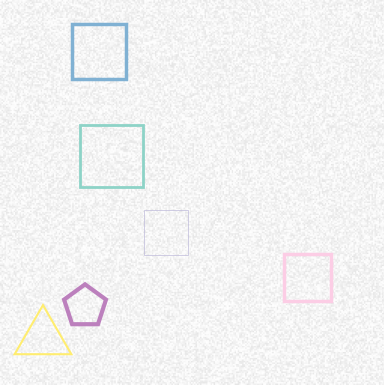[{"shape": "square", "thickness": 2, "radius": 0.41, "center": [0.29, 0.595]}, {"shape": "square", "thickness": 0.5, "radius": 0.29, "center": [0.431, 0.396]}, {"shape": "square", "thickness": 2.5, "radius": 0.35, "center": [0.257, 0.866]}, {"shape": "square", "thickness": 2.5, "radius": 0.31, "center": [0.798, 0.279]}, {"shape": "pentagon", "thickness": 3, "radius": 0.29, "center": [0.221, 0.204]}, {"shape": "triangle", "thickness": 1.5, "radius": 0.43, "center": [0.112, 0.122]}]